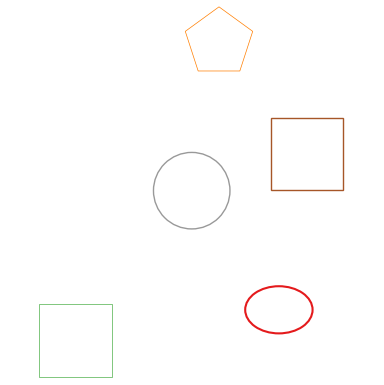[{"shape": "oval", "thickness": 1.5, "radius": 0.44, "center": [0.724, 0.195]}, {"shape": "square", "thickness": 0.5, "radius": 0.48, "center": [0.196, 0.116]}, {"shape": "pentagon", "thickness": 0.5, "radius": 0.46, "center": [0.569, 0.89]}, {"shape": "square", "thickness": 1, "radius": 0.47, "center": [0.797, 0.6]}, {"shape": "circle", "thickness": 1, "radius": 0.5, "center": [0.498, 0.505]}]